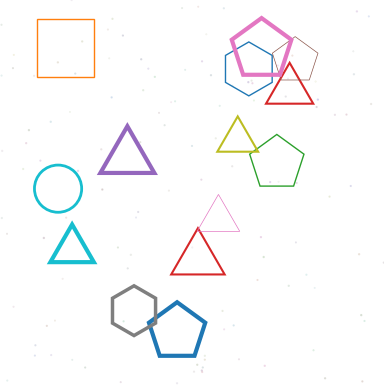[{"shape": "pentagon", "thickness": 3, "radius": 0.38, "center": [0.46, 0.138]}, {"shape": "hexagon", "thickness": 1, "radius": 0.35, "center": [0.646, 0.821]}, {"shape": "square", "thickness": 1, "radius": 0.37, "center": [0.17, 0.875]}, {"shape": "pentagon", "thickness": 1, "radius": 0.37, "center": [0.719, 0.577]}, {"shape": "triangle", "thickness": 1.5, "radius": 0.4, "center": [0.514, 0.327]}, {"shape": "triangle", "thickness": 1.5, "radius": 0.35, "center": [0.752, 0.766]}, {"shape": "triangle", "thickness": 3, "radius": 0.4, "center": [0.331, 0.591]}, {"shape": "pentagon", "thickness": 0.5, "radius": 0.31, "center": [0.767, 0.843]}, {"shape": "triangle", "thickness": 0.5, "radius": 0.32, "center": [0.567, 0.431]}, {"shape": "pentagon", "thickness": 3, "radius": 0.41, "center": [0.679, 0.872]}, {"shape": "hexagon", "thickness": 2.5, "radius": 0.32, "center": [0.348, 0.193]}, {"shape": "triangle", "thickness": 1.5, "radius": 0.31, "center": [0.617, 0.637]}, {"shape": "triangle", "thickness": 3, "radius": 0.33, "center": [0.187, 0.352]}, {"shape": "circle", "thickness": 2, "radius": 0.31, "center": [0.151, 0.51]}]